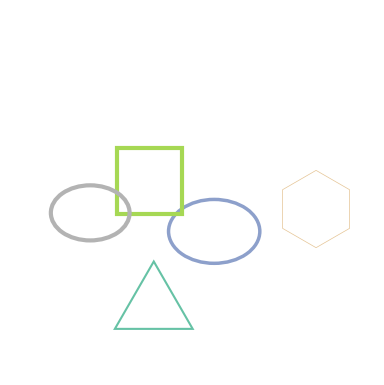[{"shape": "triangle", "thickness": 1.5, "radius": 0.58, "center": [0.399, 0.204]}, {"shape": "oval", "thickness": 2.5, "radius": 0.59, "center": [0.556, 0.399]}, {"shape": "square", "thickness": 3, "radius": 0.42, "center": [0.389, 0.53]}, {"shape": "hexagon", "thickness": 0.5, "radius": 0.5, "center": [0.821, 0.457]}, {"shape": "oval", "thickness": 3, "radius": 0.51, "center": [0.234, 0.447]}]